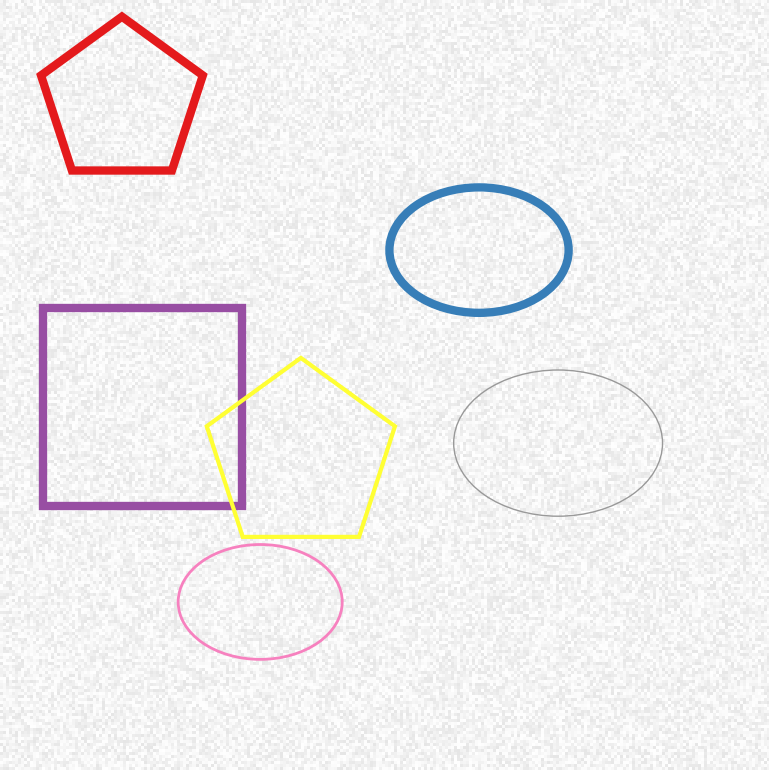[{"shape": "pentagon", "thickness": 3, "radius": 0.55, "center": [0.158, 0.868]}, {"shape": "oval", "thickness": 3, "radius": 0.58, "center": [0.622, 0.675]}, {"shape": "square", "thickness": 3, "radius": 0.64, "center": [0.185, 0.471]}, {"shape": "pentagon", "thickness": 1.5, "radius": 0.64, "center": [0.391, 0.407]}, {"shape": "oval", "thickness": 1, "radius": 0.53, "center": [0.338, 0.218]}, {"shape": "oval", "thickness": 0.5, "radius": 0.68, "center": [0.725, 0.425]}]